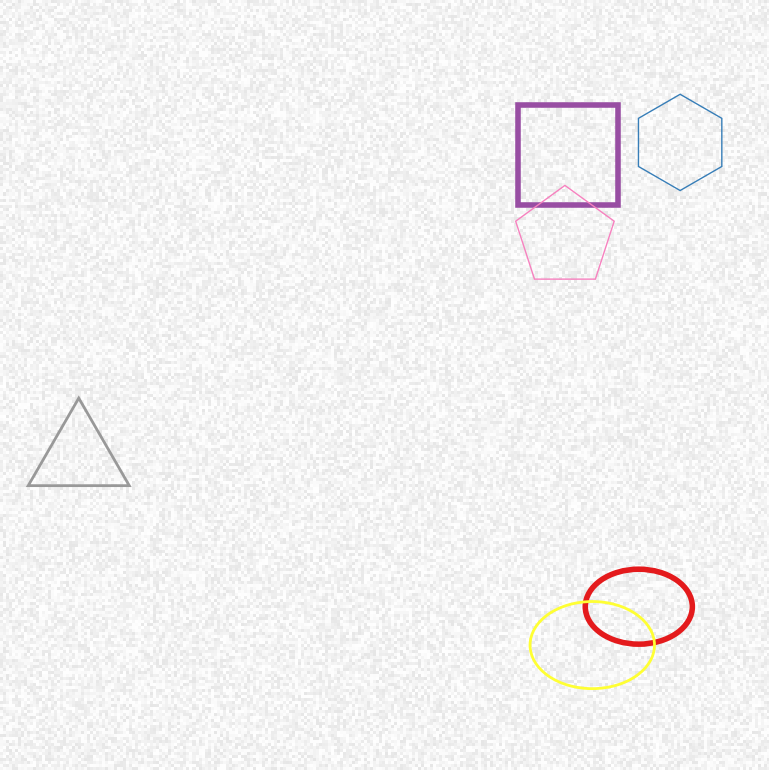[{"shape": "oval", "thickness": 2, "radius": 0.35, "center": [0.83, 0.212]}, {"shape": "hexagon", "thickness": 0.5, "radius": 0.31, "center": [0.883, 0.815]}, {"shape": "square", "thickness": 2, "radius": 0.33, "center": [0.737, 0.799]}, {"shape": "oval", "thickness": 1, "radius": 0.4, "center": [0.769, 0.162]}, {"shape": "pentagon", "thickness": 0.5, "radius": 0.34, "center": [0.734, 0.692]}, {"shape": "triangle", "thickness": 1, "radius": 0.38, "center": [0.102, 0.407]}]